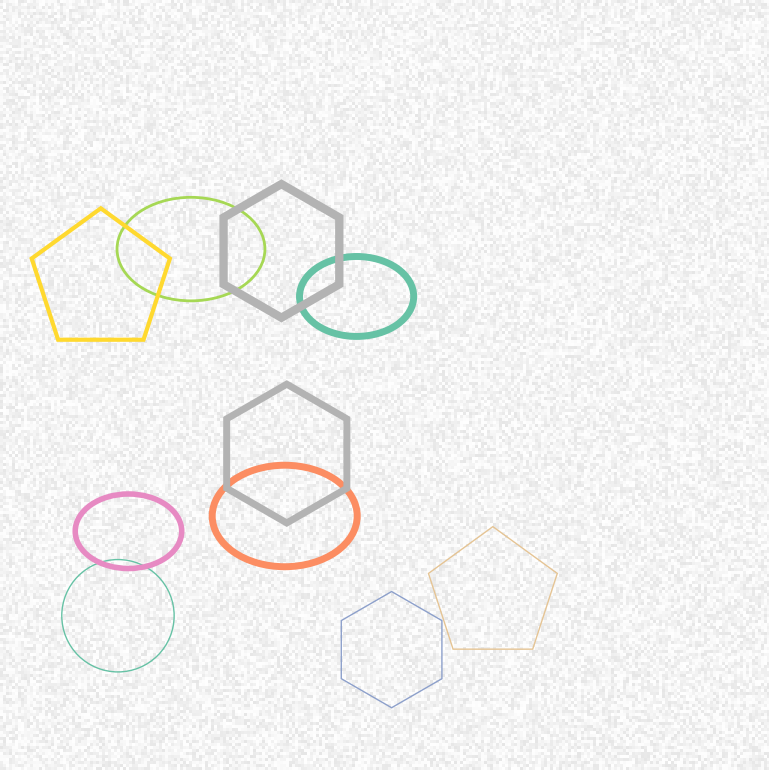[{"shape": "oval", "thickness": 2.5, "radius": 0.37, "center": [0.463, 0.615]}, {"shape": "circle", "thickness": 0.5, "radius": 0.36, "center": [0.153, 0.2]}, {"shape": "oval", "thickness": 2.5, "radius": 0.47, "center": [0.37, 0.33]}, {"shape": "hexagon", "thickness": 0.5, "radius": 0.38, "center": [0.509, 0.156]}, {"shape": "oval", "thickness": 2, "radius": 0.35, "center": [0.167, 0.31]}, {"shape": "oval", "thickness": 1, "radius": 0.48, "center": [0.248, 0.677]}, {"shape": "pentagon", "thickness": 1.5, "radius": 0.47, "center": [0.131, 0.635]}, {"shape": "pentagon", "thickness": 0.5, "radius": 0.44, "center": [0.64, 0.228]}, {"shape": "hexagon", "thickness": 2.5, "radius": 0.45, "center": [0.372, 0.411]}, {"shape": "hexagon", "thickness": 3, "radius": 0.43, "center": [0.365, 0.674]}]